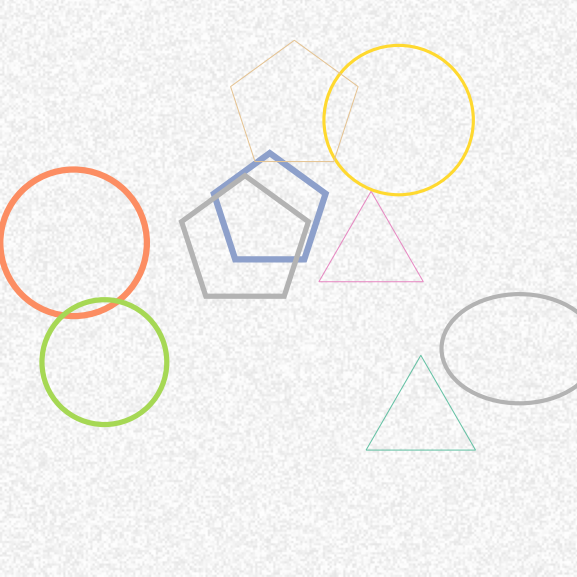[{"shape": "triangle", "thickness": 0.5, "radius": 0.55, "center": [0.729, 0.274]}, {"shape": "circle", "thickness": 3, "radius": 0.63, "center": [0.127, 0.579]}, {"shape": "pentagon", "thickness": 3, "radius": 0.51, "center": [0.467, 0.632]}, {"shape": "triangle", "thickness": 0.5, "radius": 0.52, "center": [0.643, 0.563]}, {"shape": "circle", "thickness": 2.5, "radius": 0.54, "center": [0.181, 0.372]}, {"shape": "circle", "thickness": 1.5, "radius": 0.65, "center": [0.69, 0.791]}, {"shape": "pentagon", "thickness": 0.5, "radius": 0.58, "center": [0.51, 0.813]}, {"shape": "oval", "thickness": 2, "radius": 0.68, "center": [0.9, 0.395]}, {"shape": "pentagon", "thickness": 2.5, "radius": 0.58, "center": [0.424, 0.58]}]